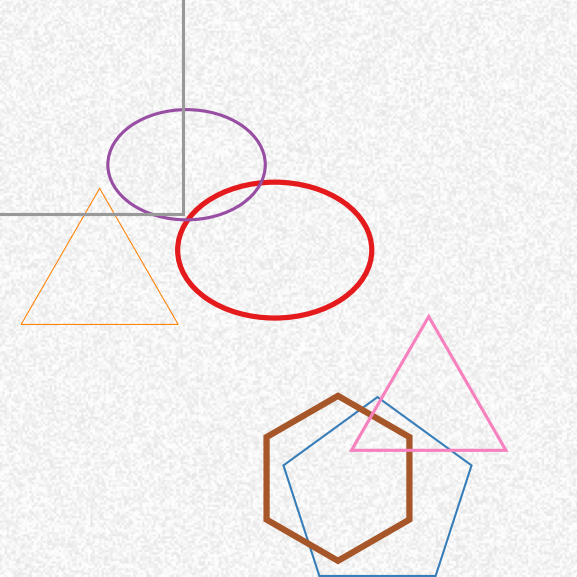[{"shape": "oval", "thickness": 2.5, "radius": 0.84, "center": [0.476, 0.566]}, {"shape": "pentagon", "thickness": 1, "radius": 0.86, "center": [0.654, 0.14]}, {"shape": "oval", "thickness": 1.5, "radius": 0.68, "center": [0.323, 0.714]}, {"shape": "triangle", "thickness": 0.5, "radius": 0.79, "center": [0.173, 0.516]}, {"shape": "hexagon", "thickness": 3, "radius": 0.71, "center": [0.585, 0.171]}, {"shape": "triangle", "thickness": 1.5, "radius": 0.77, "center": [0.742, 0.297]}, {"shape": "square", "thickness": 1.5, "radius": 0.95, "center": [0.127, 0.82]}]